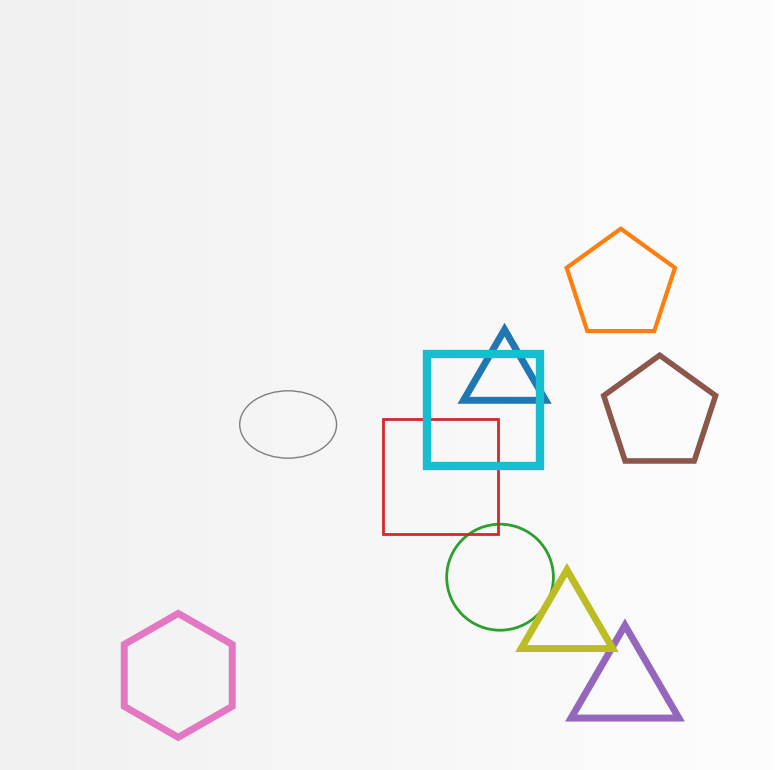[{"shape": "triangle", "thickness": 2.5, "radius": 0.31, "center": [0.651, 0.511]}, {"shape": "pentagon", "thickness": 1.5, "radius": 0.37, "center": [0.801, 0.629]}, {"shape": "circle", "thickness": 1, "radius": 0.34, "center": [0.645, 0.25]}, {"shape": "square", "thickness": 1, "radius": 0.37, "center": [0.568, 0.381]}, {"shape": "triangle", "thickness": 2.5, "radius": 0.4, "center": [0.806, 0.108]}, {"shape": "pentagon", "thickness": 2, "radius": 0.38, "center": [0.851, 0.463]}, {"shape": "hexagon", "thickness": 2.5, "radius": 0.4, "center": [0.23, 0.123]}, {"shape": "oval", "thickness": 0.5, "radius": 0.31, "center": [0.372, 0.449]}, {"shape": "triangle", "thickness": 2.5, "radius": 0.34, "center": [0.732, 0.192]}, {"shape": "square", "thickness": 3, "radius": 0.36, "center": [0.624, 0.467]}]